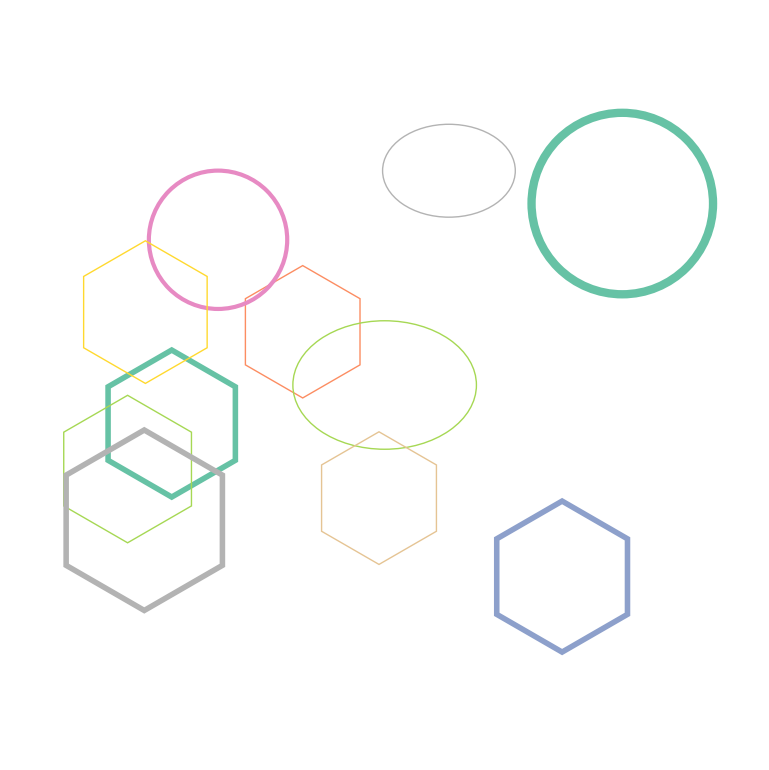[{"shape": "hexagon", "thickness": 2, "radius": 0.48, "center": [0.223, 0.45]}, {"shape": "circle", "thickness": 3, "radius": 0.59, "center": [0.808, 0.736]}, {"shape": "hexagon", "thickness": 0.5, "radius": 0.43, "center": [0.393, 0.569]}, {"shape": "hexagon", "thickness": 2, "radius": 0.49, "center": [0.73, 0.251]}, {"shape": "circle", "thickness": 1.5, "radius": 0.45, "center": [0.283, 0.689]}, {"shape": "oval", "thickness": 0.5, "radius": 0.6, "center": [0.5, 0.5]}, {"shape": "hexagon", "thickness": 0.5, "radius": 0.48, "center": [0.166, 0.391]}, {"shape": "hexagon", "thickness": 0.5, "radius": 0.46, "center": [0.189, 0.595]}, {"shape": "hexagon", "thickness": 0.5, "radius": 0.43, "center": [0.492, 0.353]}, {"shape": "hexagon", "thickness": 2, "radius": 0.59, "center": [0.187, 0.324]}, {"shape": "oval", "thickness": 0.5, "radius": 0.43, "center": [0.583, 0.778]}]